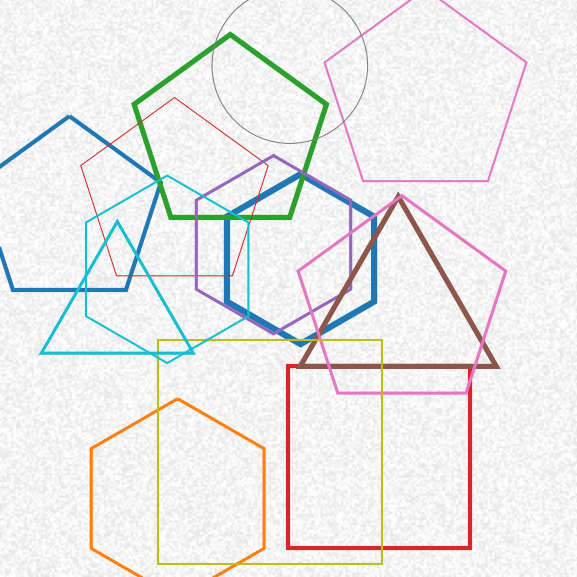[{"shape": "hexagon", "thickness": 3, "radius": 0.74, "center": [0.52, 0.55]}, {"shape": "pentagon", "thickness": 2, "radius": 0.83, "center": [0.12, 0.632]}, {"shape": "hexagon", "thickness": 1.5, "radius": 0.86, "center": [0.308, 0.136]}, {"shape": "pentagon", "thickness": 2.5, "radius": 0.88, "center": [0.399, 0.764]}, {"shape": "pentagon", "thickness": 0.5, "radius": 0.85, "center": [0.302, 0.66]}, {"shape": "square", "thickness": 2, "radius": 0.79, "center": [0.657, 0.208]}, {"shape": "hexagon", "thickness": 1.5, "radius": 0.77, "center": [0.474, 0.575]}, {"shape": "triangle", "thickness": 2.5, "radius": 0.98, "center": [0.69, 0.463]}, {"shape": "pentagon", "thickness": 1.5, "radius": 0.94, "center": [0.696, 0.471]}, {"shape": "pentagon", "thickness": 1, "radius": 0.92, "center": [0.737, 0.834]}, {"shape": "circle", "thickness": 0.5, "radius": 0.67, "center": [0.502, 0.885]}, {"shape": "square", "thickness": 1, "radius": 0.97, "center": [0.467, 0.216]}, {"shape": "triangle", "thickness": 1.5, "radius": 0.76, "center": [0.203, 0.464]}, {"shape": "hexagon", "thickness": 1, "radius": 0.81, "center": [0.29, 0.533]}]